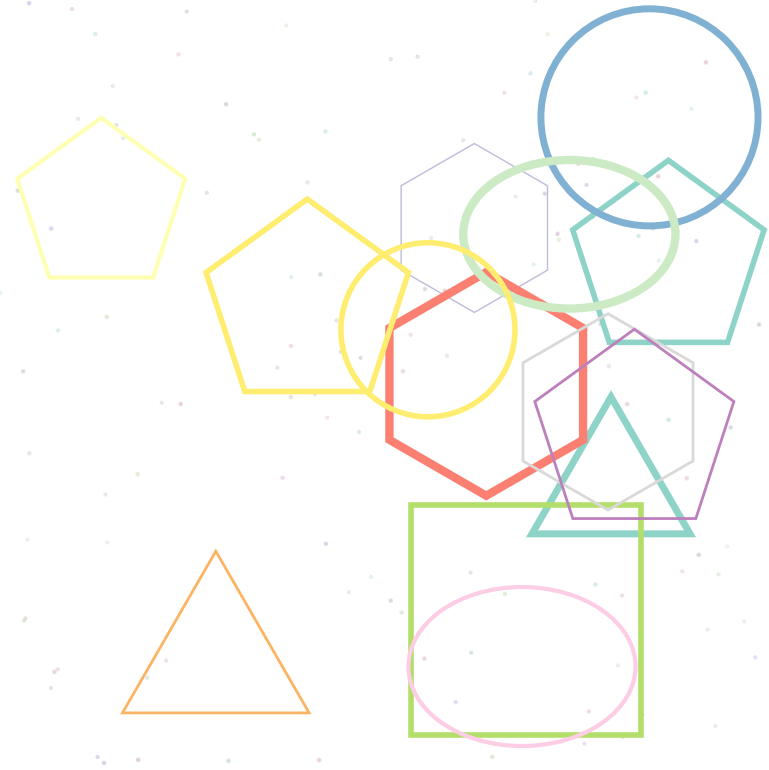[{"shape": "pentagon", "thickness": 2, "radius": 0.65, "center": [0.868, 0.661]}, {"shape": "triangle", "thickness": 2.5, "radius": 0.59, "center": [0.794, 0.366]}, {"shape": "pentagon", "thickness": 1.5, "radius": 0.57, "center": [0.131, 0.732]}, {"shape": "hexagon", "thickness": 0.5, "radius": 0.55, "center": [0.616, 0.704]}, {"shape": "hexagon", "thickness": 3, "radius": 0.73, "center": [0.632, 0.501]}, {"shape": "circle", "thickness": 2.5, "radius": 0.7, "center": [0.843, 0.848]}, {"shape": "triangle", "thickness": 1, "radius": 0.7, "center": [0.28, 0.144]}, {"shape": "square", "thickness": 2, "radius": 0.75, "center": [0.683, 0.194]}, {"shape": "oval", "thickness": 1.5, "radius": 0.74, "center": [0.678, 0.134]}, {"shape": "hexagon", "thickness": 1, "radius": 0.64, "center": [0.79, 0.465]}, {"shape": "pentagon", "thickness": 1, "radius": 0.68, "center": [0.824, 0.437]}, {"shape": "oval", "thickness": 3, "radius": 0.69, "center": [0.739, 0.696]}, {"shape": "circle", "thickness": 2, "radius": 0.57, "center": [0.556, 0.572]}, {"shape": "pentagon", "thickness": 2, "radius": 0.69, "center": [0.399, 0.603]}]